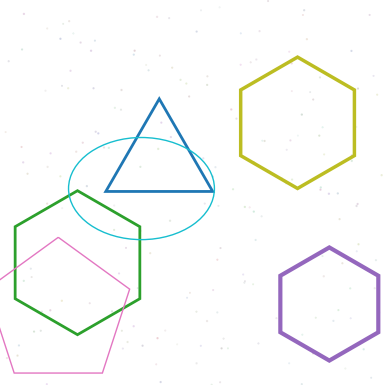[{"shape": "triangle", "thickness": 2, "radius": 0.8, "center": [0.414, 0.583]}, {"shape": "hexagon", "thickness": 2, "radius": 0.93, "center": [0.201, 0.318]}, {"shape": "hexagon", "thickness": 3, "radius": 0.73, "center": [0.855, 0.21]}, {"shape": "pentagon", "thickness": 1, "radius": 0.97, "center": [0.151, 0.189]}, {"shape": "hexagon", "thickness": 2.5, "radius": 0.85, "center": [0.773, 0.681]}, {"shape": "oval", "thickness": 1, "radius": 0.95, "center": [0.367, 0.51]}]